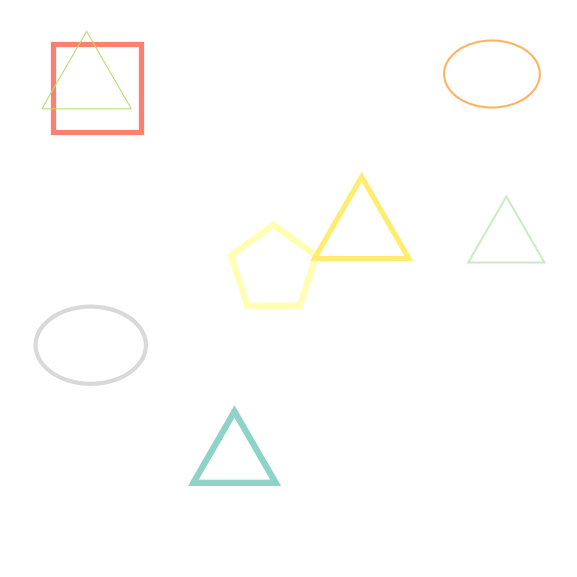[{"shape": "triangle", "thickness": 3, "radius": 0.41, "center": [0.406, 0.204]}, {"shape": "pentagon", "thickness": 3, "radius": 0.39, "center": [0.474, 0.532]}, {"shape": "square", "thickness": 2.5, "radius": 0.38, "center": [0.169, 0.846]}, {"shape": "oval", "thickness": 1, "radius": 0.41, "center": [0.852, 0.871]}, {"shape": "triangle", "thickness": 0.5, "radius": 0.45, "center": [0.15, 0.855]}, {"shape": "oval", "thickness": 2, "radius": 0.48, "center": [0.157, 0.401]}, {"shape": "triangle", "thickness": 1, "radius": 0.38, "center": [0.877, 0.583]}, {"shape": "triangle", "thickness": 2.5, "radius": 0.47, "center": [0.626, 0.599]}]